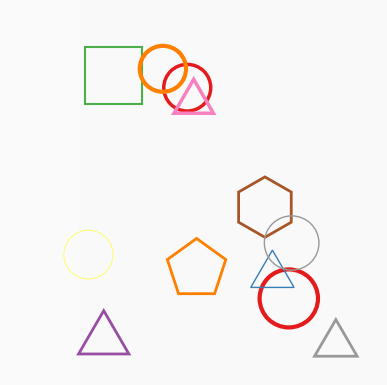[{"shape": "circle", "thickness": 2.5, "radius": 0.3, "center": [0.483, 0.772]}, {"shape": "circle", "thickness": 3, "radius": 0.38, "center": [0.745, 0.225]}, {"shape": "triangle", "thickness": 1, "radius": 0.32, "center": [0.703, 0.286]}, {"shape": "square", "thickness": 1.5, "radius": 0.37, "center": [0.293, 0.805]}, {"shape": "triangle", "thickness": 2, "radius": 0.37, "center": [0.268, 0.118]}, {"shape": "pentagon", "thickness": 2, "radius": 0.4, "center": [0.507, 0.301]}, {"shape": "circle", "thickness": 3, "radius": 0.3, "center": [0.42, 0.821]}, {"shape": "circle", "thickness": 0.5, "radius": 0.32, "center": [0.228, 0.339]}, {"shape": "hexagon", "thickness": 2, "radius": 0.39, "center": [0.684, 0.462]}, {"shape": "triangle", "thickness": 2.5, "radius": 0.29, "center": [0.5, 0.735]}, {"shape": "circle", "thickness": 1, "radius": 0.35, "center": [0.753, 0.369]}, {"shape": "triangle", "thickness": 2, "radius": 0.32, "center": [0.867, 0.106]}]